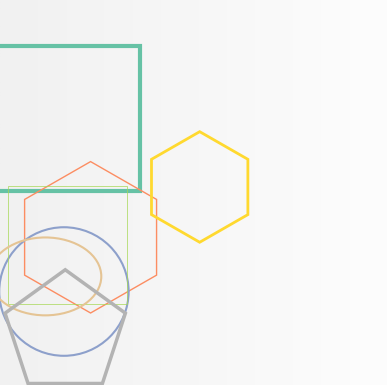[{"shape": "square", "thickness": 3, "radius": 0.94, "center": [0.173, 0.692]}, {"shape": "hexagon", "thickness": 1, "radius": 0.98, "center": [0.234, 0.384]}, {"shape": "circle", "thickness": 1.5, "radius": 0.83, "center": [0.165, 0.243]}, {"shape": "square", "thickness": 0.5, "radius": 0.77, "center": [0.174, 0.363]}, {"shape": "hexagon", "thickness": 2, "radius": 0.72, "center": [0.515, 0.514]}, {"shape": "oval", "thickness": 1.5, "radius": 0.72, "center": [0.117, 0.282]}, {"shape": "pentagon", "thickness": 2.5, "radius": 0.82, "center": [0.168, 0.136]}]